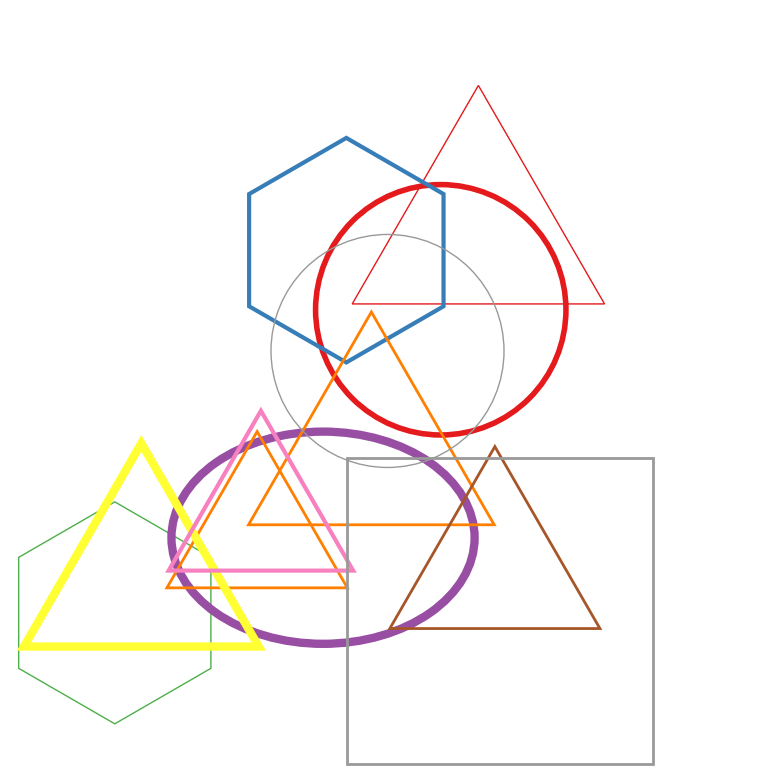[{"shape": "triangle", "thickness": 0.5, "radius": 0.95, "center": [0.621, 0.7]}, {"shape": "circle", "thickness": 2, "radius": 0.81, "center": [0.572, 0.598]}, {"shape": "hexagon", "thickness": 1.5, "radius": 0.73, "center": [0.45, 0.675]}, {"shape": "hexagon", "thickness": 0.5, "radius": 0.72, "center": [0.149, 0.204]}, {"shape": "oval", "thickness": 3, "radius": 0.98, "center": [0.42, 0.302]}, {"shape": "triangle", "thickness": 1, "radius": 0.92, "center": [0.482, 0.411]}, {"shape": "triangle", "thickness": 1, "radius": 0.68, "center": [0.334, 0.304]}, {"shape": "triangle", "thickness": 3, "radius": 0.88, "center": [0.184, 0.248]}, {"shape": "triangle", "thickness": 1, "radius": 0.79, "center": [0.643, 0.262]}, {"shape": "triangle", "thickness": 1.5, "radius": 0.69, "center": [0.339, 0.328]}, {"shape": "circle", "thickness": 0.5, "radius": 0.76, "center": [0.503, 0.544]}, {"shape": "square", "thickness": 1, "radius": 0.99, "center": [0.649, 0.207]}]